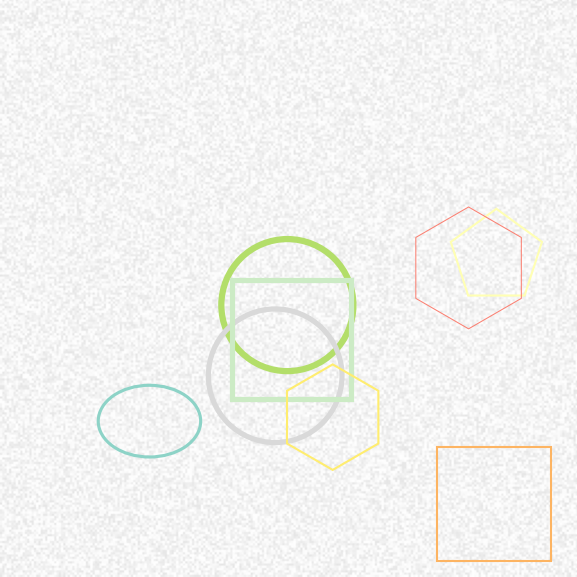[{"shape": "oval", "thickness": 1.5, "radius": 0.44, "center": [0.259, 0.27]}, {"shape": "pentagon", "thickness": 1, "radius": 0.42, "center": [0.86, 0.555]}, {"shape": "hexagon", "thickness": 0.5, "radius": 0.53, "center": [0.811, 0.535]}, {"shape": "square", "thickness": 1, "radius": 0.49, "center": [0.856, 0.126]}, {"shape": "circle", "thickness": 3, "radius": 0.57, "center": [0.498, 0.471]}, {"shape": "circle", "thickness": 2.5, "radius": 0.58, "center": [0.477, 0.348]}, {"shape": "square", "thickness": 2.5, "radius": 0.51, "center": [0.504, 0.411]}, {"shape": "hexagon", "thickness": 1, "radius": 0.46, "center": [0.576, 0.277]}]